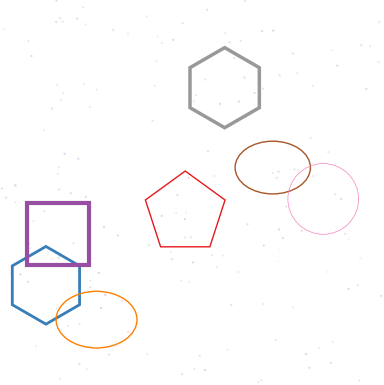[{"shape": "pentagon", "thickness": 1, "radius": 0.54, "center": [0.481, 0.447]}, {"shape": "hexagon", "thickness": 2, "radius": 0.5, "center": [0.119, 0.259]}, {"shape": "square", "thickness": 3, "radius": 0.4, "center": [0.151, 0.391]}, {"shape": "oval", "thickness": 1, "radius": 0.53, "center": [0.251, 0.17]}, {"shape": "oval", "thickness": 1, "radius": 0.49, "center": [0.708, 0.565]}, {"shape": "circle", "thickness": 0.5, "radius": 0.46, "center": [0.84, 0.483]}, {"shape": "hexagon", "thickness": 2.5, "radius": 0.52, "center": [0.584, 0.772]}]